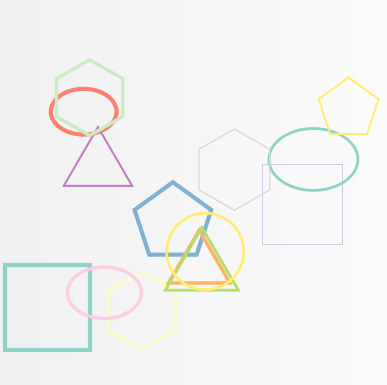[{"shape": "oval", "thickness": 2, "radius": 0.57, "center": [0.809, 0.586]}, {"shape": "square", "thickness": 3, "radius": 0.55, "center": [0.122, 0.202]}, {"shape": "hexagon", "thickness": 1.5, "radius": 0.5, "center": [0.366, 0.193]}, {"shape": "square", "thickness": 0.5, "radius": 0.52, "center": [0.779, 0.47]}, {"shape": "oval", "thickness": 3, "radius": 0.42, "center": [0.216, 0.71]}, {"shape": "pentagon", "thickness": 3, "radius": 0.52, "center": [0.446, 0.423]}, {"shape": "triangle", "thickness": 2.5, "radius": 0.46, "center": [0.514, 0.311]}, {"shape": "triangle", "thickness": 2, "radius": 0.54, "center": [0.521, 0.301]}, {"shape": "oval", "thickness": 2.5, "radius": 0.48, "center": [0.269, 0.24]}, {"shape": "hexagon", "thickness": 1, "radius": 0.53, "center": [0.605, 0.56]}, {"shape": "triangle", "thickness": 1.5, "radius": 0.51, "center": [0.253, 0.568]}, {"shape": "hexagon", "thickness": 2.5, "radius": 0.49, "center": [0.231, 0.746]}, {"shape": "circle", "thickness": 2, "radius": 0.5, "center": [0.53, 0.347]}, {"shape": "pentagon", "thickness": 1.5, "radius": 0.41, "center": [0.9, 0.717]}]